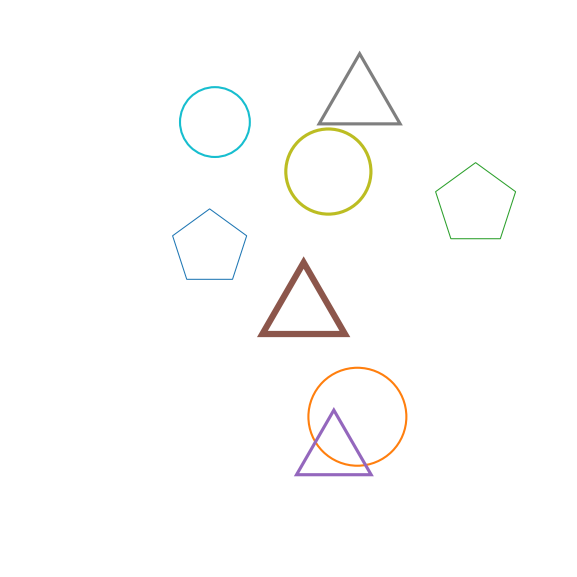[{"shape": "pentagon", "thickness": 0.5, "radius": 0.34, "center": [0.363, 0.57]}, {"shape": "circle", "thickness": 1, "radius": 0.42, "center": [0.619, 0.278]}, {"shape": "pentagon", "thickness": 0.5, "radius": 0.36, "center": [0.824, 0.645]}, {"shape": "triangle", "thickness": 1.5, "radius": 0.37, "center": [0.578, 0.214]}, {"shape": "triangle", "thickness": 3, "radius": 0.41, "center": [0.526, 0.462]}, {"shape": "triangle", "thickness": 1.5, "radius": 0.4, "center": [0.623, 0.825]}, {"shape": "circle", "thickness": 1.5, "radius": 0.37, "center": [0.569, 0.702]}, {"shape": "circle", "thickness": 1, "radius": 0.3, "center": [0.372, 0.788]}]